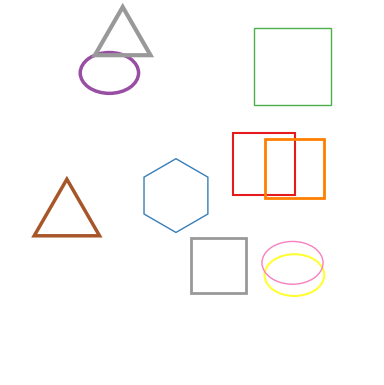[{"shape": "square", "thickness": 1.5, "radius": 0.41, "center": [0.686, 0.574]}, {"shape": "hexagon", "thickness": 1, "radius": 0.48, "center": [0.457, 0.492]}, {"shape": "square", "thickness": 1, "radius": 0.5, "center": [0.759, 0.828]}, {"shape": "oval", "thickness": 2.5, "radius": 0.38, "center": [0.284, 0.811]}, {"shape": "square", "thickness": 2, "radius": 0.38, "center": [0.765, 0.562]}, {"shape": "oval", "thickness": 1.5, "radius": 0.39, "center": [0.765, 0.285]}, {"shape": "triangle", "thickness": 2.5, "radius": 0.49, "center": [0.174, 0.437]}, {"shape": "oval", "thickness": 1, "radius": 0.4, "center": [0.76, 0.317]}, {"shape": "square", "thickness": 2, "radius": 0.36, "center": [0.566, 0.309]}, {"shape": "triangle", "thickness": 3, "radius": 0.42, "center": [0.319, 0.898]}]